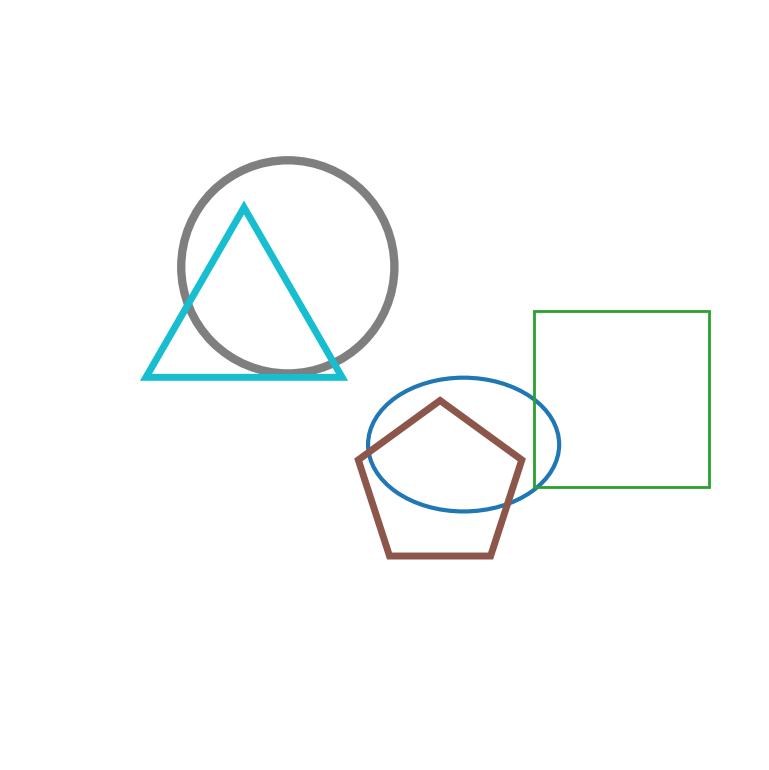[{"shape": "oval", "thickness": 1.5, "radius": 0.62, "center": [0.602, 0.423]}, {"shape": "square", "thickness": 1, "radius": 0.57, "center": [0.808, 0.482]}, {"shape": "pentagon", "thickness": 2.5, "radius": 0.56, "center": [0.572, 0.368]}, {"shape": "circle", "thickness": 3, "radius": 0.69, "center": [0.374, 0.653]}, {"shape": "triangle", "thickness": 2.5, "radius": 0.74, "center": [0.317, 0.583]}]